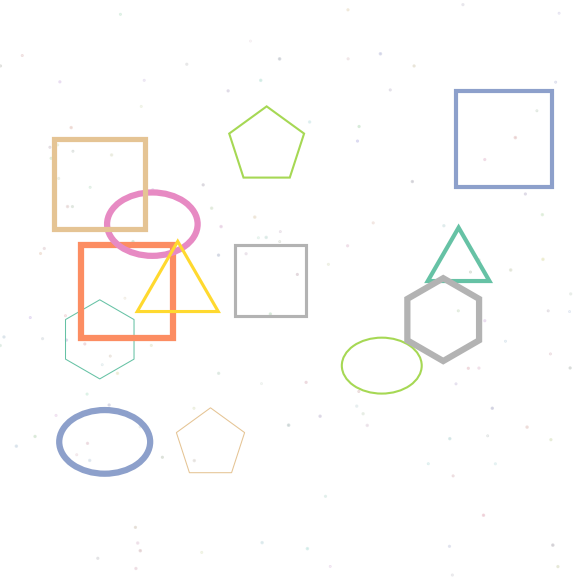[{"shape": "triangle", "thickness": 2, "radius": 0.31, "center": [0.794, 0.543]}, {"shape": "hexagon", "thickness": 0.5, "radius": 0.34, "center": [0.173, 0.412]}, {"shape": "square", "thickness": 3, "radius": 0.4, "center": [0.22, 0.495]}, {"shape": "oval", "thickness": 3, "radius": 0.39, "center": [0.181, 0.234]}, {"shape": "square", "thickness": 2, "radius": 0.41, "center": [0.872, 0.758]}, {"shape": "oval", "thickness": 3, "radius": 0.39, "center": [0.264, 0.611]}, {"shape": "oval", "thickness": 1, "radius": 0.35, "center": [0.661, 0.366]}, {"shape": "pentagon", "thickness": 1, "radius": 0.34, "center": [0.462, 0.747]}, {"shape": "triangle", "thickness": 1.5, "radius": 0.41, "center": [0.308, 0.5]}, {"shape": "pentagon", "thickness": 0.5, "radius": 0.31, "center": [0.365, 0.231]}, {"shape": "square", "thickness": 2.5, "radius": 0.39, "center": [0.173, 0.68]}, {"shape": "square", "thickness": 1.5, "radius": 0.31, "center": [0.469, 0.514]}, {"shape": "hexagon", "thickness": 3, "radius": 0.36, "center": [0.767, 0.446]}]